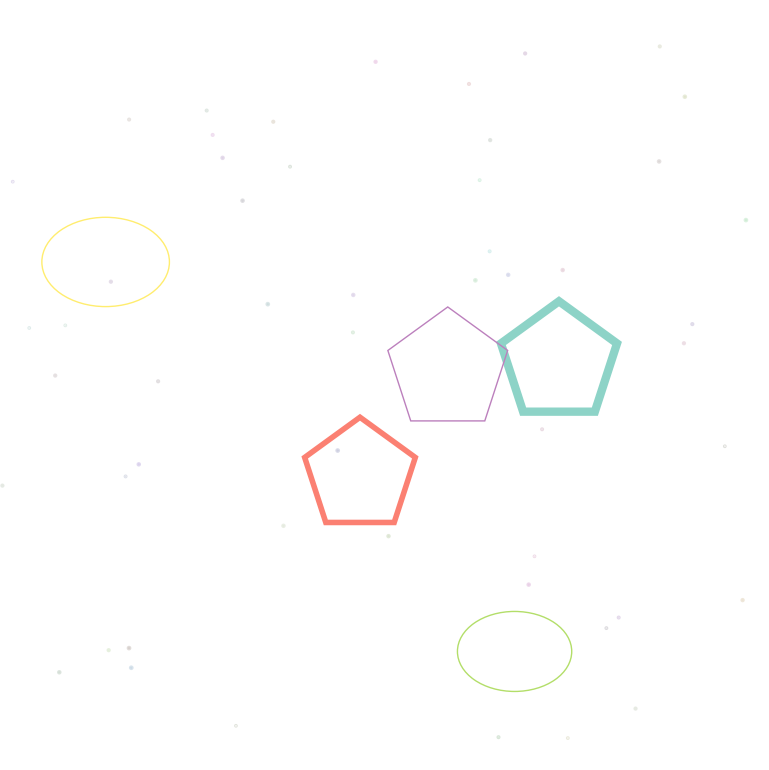[{"shape": "pentagon", "thickness": 3, "radius": 0.4, "center": [0.726, 0.529]}, {"shape": "pentagon", "thickness": 2, "radius": 0.38, "center": [0.468, 0.383]}, {"shape": "oval", "thickness": 0.5, "radius": 0.37, "center": [0.668, 0.154]}, {"shape": "pentagon", "thickness": 0.5, "radius": 0.41, "center": [0.582, 0.52]}, {"shape": "oval", "thickness": 0.5, "radius": 0.41, "center": [0.137, 0.66]}]